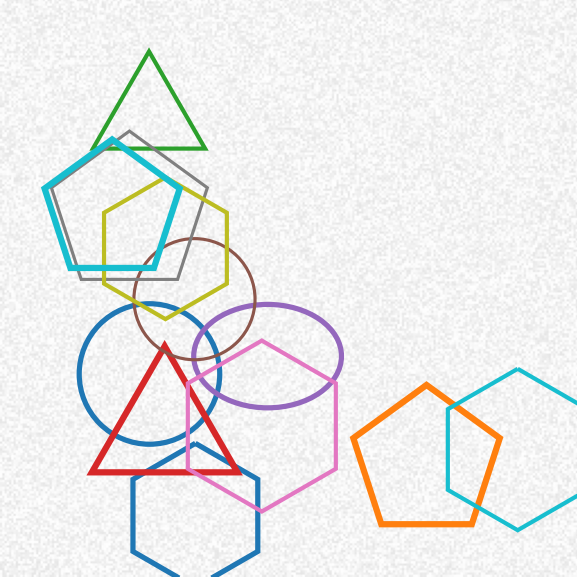[{"shape": "hexagon", "thickness": 2.5, "radius": 0.62, "center": [0.338, 0.107]}, {"shape": "circle", "thickness": 2.5, "radius": 0.61, "center": [0.259, 0.352]}, {"shape": "pentagon", "thickness": 3, "radius": 0.67, "center": [0.739, 0.199]}, {"shape": "triangle", "thickness": 2, "radius": 0.56, "center": [0.258, 0.798]}, {"shape": "triangle", "thickness": 3, "radius": 0.73, "center": [0.285, 0.254]}, {"shape": "oval", "thickness": 2.5, "radius": 0.64, "center": [0.463, 0.382]}, {"shape": "circle", "thickness": 1.5, "radius": 0.52, "center": [0.337, 0.481]}, {"shape": "hexagon", "thickness": 2, "radius": 0.74, "center": [0.453, 0.261]}, {"shape": "pentagon", "thickness": 1.5, "radius": 0.71, "center": [0.224, 0.63]}, {"shape": "hexagon", "thickness": 2, "radius": 0.61, "center": [0.286, 0.569]}, {"shape": "hexagon", "thickness": 2, "radius": 0.7, "center": [0.896, 0.221]}, {"shape": "pentagon", "thickness": 3, "radius": 0.62, "center": [0.194, 0.635]}]